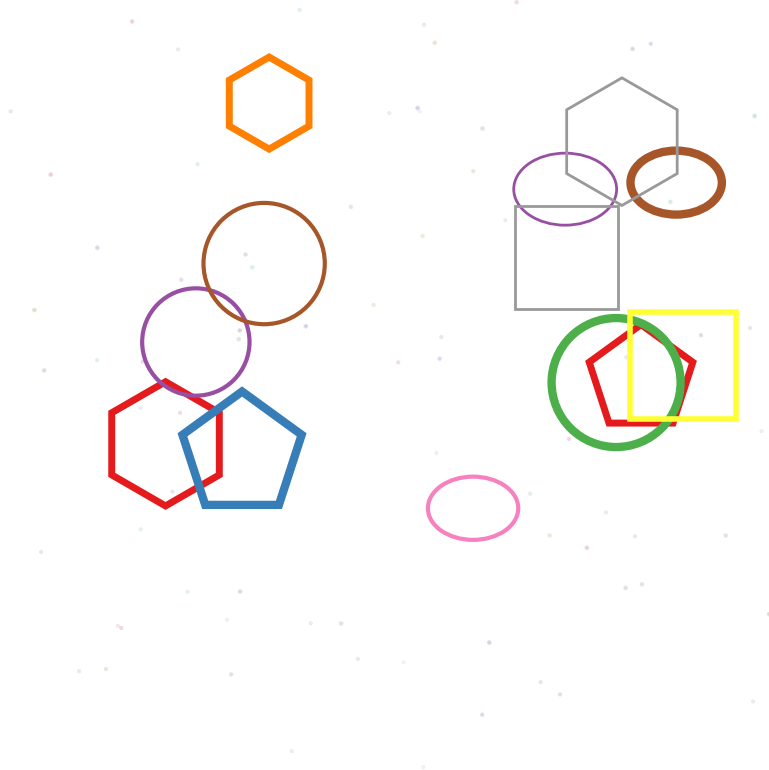[{"shape": "pentagon", "thickness": 2.5, "radius": 0.35, "center": [0.832, 0.508]}, {"shape": "hexagon", "thickness": 2.5, "radius": 0.4, "center": [0.215, 0.424]}, {"shape": "pentagon", "thickness": 3, "radius": 0.41, "center": [0.314, 0.41]}, {"shape": "circle", "thickness": 3, "radius": 0.42, "center": [0.8, 0.503]}, {"shape": "oval", "thickness": 1, "radius": 0.33, "center": [0.734, 0.754]}, {"shape": "circle", "thickness": 1.5, "radius": 0.35, "center": [0.254, 0.556]}, {"shape": "hexagon", "thickness": 2.5, "radius": 0.3, "center": [0.35, 0.866]}, {"shape": "square", "thickness": 2, "radius": 0.35, "center": [0.887, 0.525]}, {"shape": "oval", "thickness": 3, "radius": 0.3, "center": [0.878, 0.763]}, {"shape": "circle", "thickness": 1.5, "radius": 0.39, "center": [0.343, 0.658]}, {"shape": "oval", "thickness": 1.5, "radius": 0.29, "center": [0.614, 0.34]}, {"shape": "square", "thickness": 1, "radius": 0.34, "center": [0.736, 0.666]}, {"shape": "hexagon", "thickness": 1, "radius": 0.41, "center": [0.808, 0.816]}]